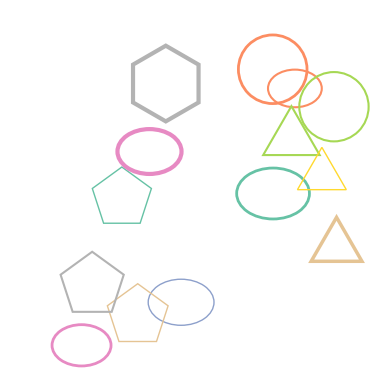[{"shape": "pentagon", "thickness": 1, "radius": 0.4, "center": [0.317, 0.485]}, {"shape": "oval", "thickness": 2, "radius": 0.47, "center": [0.709, 0.497]}, {"shape": "oval", "thickness": 1.5, "radius": 0.35, "center": [0.766, 0.77]}, {"shape": "circle", "thickness": 2, "radius": 0.45, "center": [0.708, 0.82]}, {"shape": "oval", "thickness": 1, "radius": 0.43, "center": [0.47, 0.215]}, {"shape": "oval", "thickness": 3, "radius": 0.42, "center": [0.388, 0.606]}, {"shape": "oval", "thickness": 2, "radius": 0.38, "center": [0.212, 0.103]}, {"shape": "circle", "thickness": 1.5, "radius": 0.45, "center": [0.867, 0.723]}, {"shape": "triangle", "thickness": 1.5, "radius": 0.42, "center": [0.757, 0.64]}, {"shape": "triangle", "thickness": 1, "radius": 0.37, "center": [0.836, 0.544]}, {"shape": "pentagon", "thickness": 1, "radius": 0.41, "center": [0.358, 0.18]}, {"shape": "triangle", "thickness": 2.5, "radius": 0.38, "center": [0.874, 0.359]}, {"shape": "pentagon", "thickness": 1.5, "radius": 0.43, "center": [0.239, 0.26]}, {"shape": "hexagon", "thickness": 3, "radius": 0.49, "center": [0.431, 0.783]}]